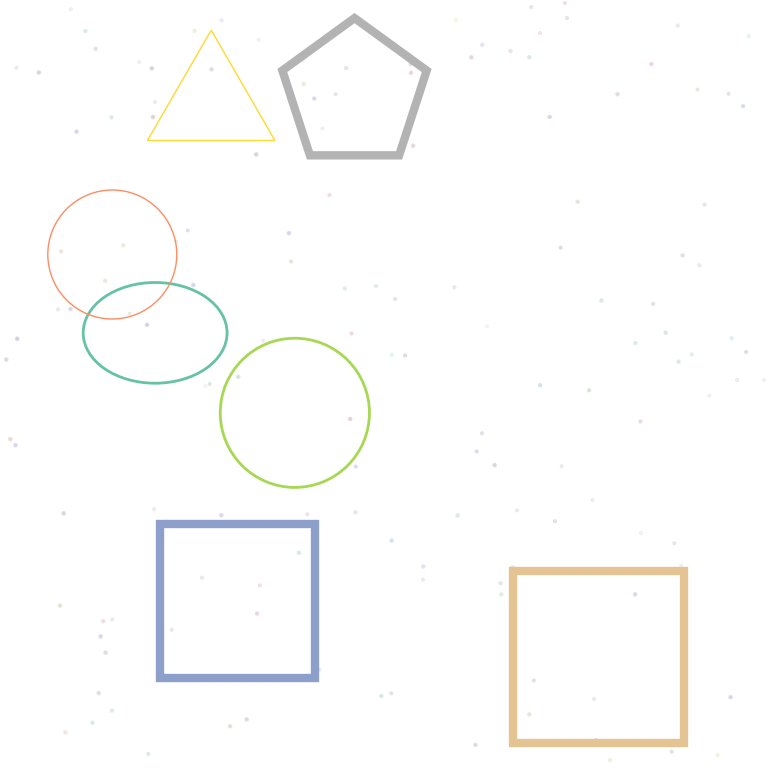[{"shape": "oval", "thickness": 1, "radius": 0.47, "center": [0.201, 0.568]}, {"shape": "circle", "thickness": 0.5, "radius": 0.42, "center": [0.146, 0.669]}, {"shape": "square", "thickness": 3, "radius": 0.5, "center": [0.308, 0.22]}, {"shape": "circle", "thickness": 1, "radius": 0.48, "center": [0.383, 0.464]}, {"shape": "triangle", "thickness": 0.5, "radius": 0.48, "center": [0.274, 0.865]}, {"shape": "square", "thickness": 3, "radius": 0.56, "center": [0.778, 0.147]}, {"shape": "pentagon", "thickness": 3, "radius": 0.49, "center": [0.46, 0.878]}]